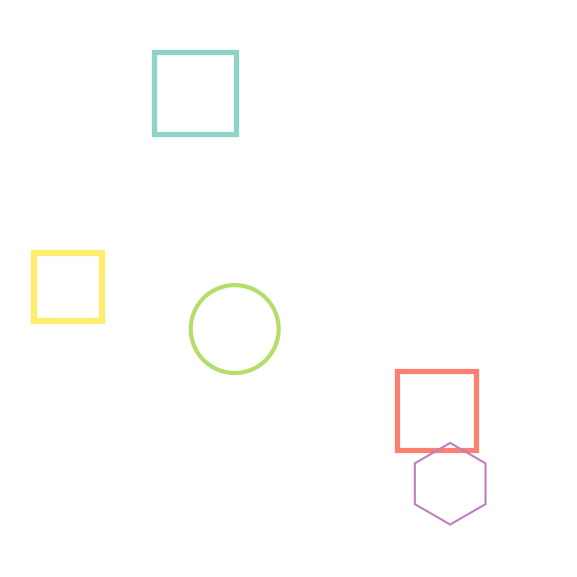[{"shape": "square", "thickness": 2.5, "radius": 0.35, "center": [0.338, 0.838]}, {"shape": "square", "thickness": 2.5, "radius": 0.34, "center": [0.755, 0.289]}, {"shape": "circle", "thickness": 2, "radius": 0.38, "center": [0.406, 0.429]}, {"shape": "hexagon", "thickness": 1, "radius": 0.35, "center": [0.779, 0.162]}, {"shape": "square", "thickness": 3, "radius": 0.29, "center": [0.118, 0.502]}]